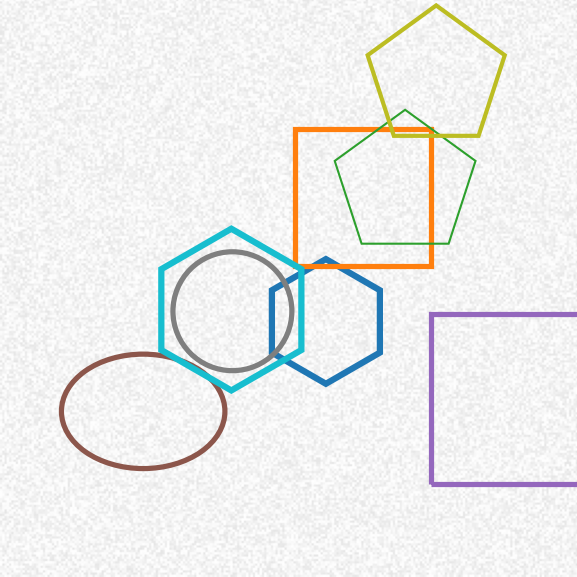[{"shape": "hexagon", "thickness": 3, "radius": 0.54, "center": [0.564, 0.443]}, {"shape": "square", "thickness": 2.5, "radius": 0.59, "center": [0.628, 0.657]}, {"shape": "pentagon", "thickness": 1, "radius": 0.64, "center": [0.702, 0.681]}, {"shape": "square", "thickness": 2.5, "radius": 0.74, "center": [0.894, 0.309]}, {"shape": "oval", "thickness": 2.5, "radius": 0.71, "center": [0.248, 0.287]}, {"shape": "circle", "thickness": 2.5, "radius": 0.51, "center": [0.402, 0.46]}, {"shape": "pentagon", "thickness": 2, "radius": 0.62, "center": [0.755, 0.865]}, {"shape": "hexagon", "thickness": 3, "radius": 0.7, "center": [0.401, 0.463]}]